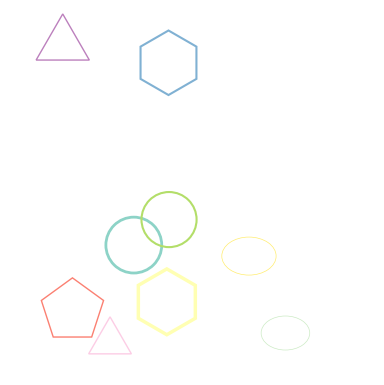[{"shape": "circle", "thickness": 2, "radius": 0.36, "center": [0.348, 0.363]}, {"shape": "hexagon", "thickness": 2.5, "radius": 0.43, "center": [0.433, 0.216]}, {"shape": "pentagon", "thickness": 1, "radius": 0.42, "center": [0.188, 0.193]}, {"shape": "hexagon", "thickness": 1.5, "radius": 0.42, "center": [0.438, 0.837]}, {"shape": "circle", "thickness": 1.5, "radius": 0.36, "center": [0.439, 0.43]}, {"shape": "triangle", "thickness": 1, "radius": 0.32, "center": [0.286, 0.113]}, {"shape": "triangle", "thickness": 1, "radius": 0.4, "center": [0.163, 0.884]}, {"shape": "oval", "thickness": 0.5, "radius": 0.32, "center": [0.741, 0.135]}, {"shape": "oval", "thickness": 0.5, "radius": 0.35, "center": [0.647, 0.335]}]